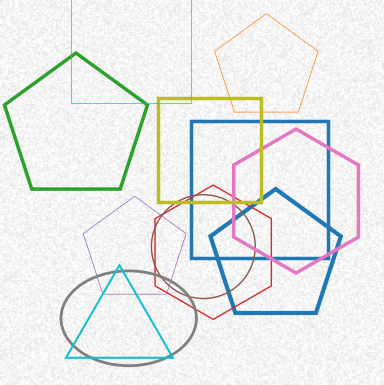[{"shape": "square", "thickness": 2.5, "radius": 0.89, "center": [0.674, 0.508]}, {"shape": "pentagon", "thickness": 3, "radius": 0.89, "center": [0.716, 0.331]}, {"shape": "pentagon", "thickness": 0.5, "radius": 0.71, "center": [0.692, 0.823]}, {"shape": "pentagon", "thickness": 2.5, "radius": 0.98, "center": [0.197, 0.667]}, {"shape": "hexagon", "thickness": 1, "radius": 0.87, "center": [0.554, 0.345]}, {"shape": "pentagon", "thickness": 0.5, "radius": 0.7, "center": [0.35, 0.35]}, {"shape": "circle", "thickness": 1, "radius": 0.67, "center": [0.528, 0.359]}, {"shape": "hexagon", "thickness": 2.5, "radius": 0.94, "center": [0.769, 0.478]}, {"shape": "oval", "thickness": 2, "radius": 0.88, "center": [0.334, 0.173]}, {"shape": "square", "thickness": 2.5, "radius": 0.67, "center": [0.544, 0.611]}, {"shape": "square", "thickness": 0.5, "radius": 0.78, "center": [0.34, 0.889]}, {"shape": "triangle", "thickness": 1.5, "radius": 0.8, "center": [0.31, 0.151]}]